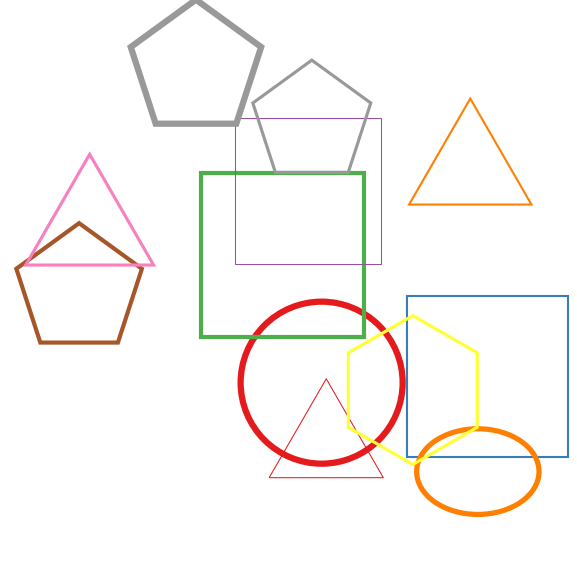[{"shape": "triangle", "thickness": 0.5, "radius": 0.57, "center": [0.565, 0.229]}, {"shape": "circle", "thickness": 3, "radius": 0.7, "center": [0.557, 0.336]}, {"shape": "square", "thickness": 1, "radius": 0.7, "center": [0.843, 0.347]}, {"shape": "square", "thickness": 2, "radius": 0.71, "center": [0.489, 0.557]}, {"shape": "square", "thickness": 0.5, "radius": 0.63, "center": [0.533, 0.668]}, {"shape": "oval", "thickness": 2.5, "radius": 0.53, "center": [0.827, 0.183]}, {"shape": "triangle", "thickness": 1, "radius": 0.61, "center": [0.814, 0.706]}, {"shape": "hexagon", "thickness": 1.5, "radius": 0.64, "center": [0.715, 0.324]}, {"shape": "pentagon", "thickness": 2, "radius": 0.57, "center": [0.137, 0.498]}, {"shape": "triangle", "thickness": 1.5, "radius": 0.64, "center": [0.155, 0.604]}, {"shape": "pentagon", "thickness": 3, "radius": 0.59, "center": [0.339, 0.881]}, {"shape": "pentagon", "thickness": 1.5, "radius": 0.54, "center": [0.54, 0.788]}]